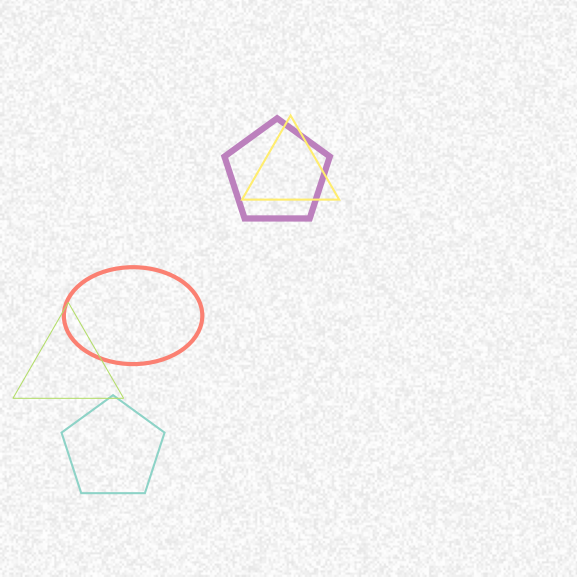[{"shape": "pentagon", "thickness": 1, "radius": 0.47, "center": [0.196, 0.221]}, {"shape": "oval", "thickness": 2, "radius": 0.6, "center": [0.23, 0.453]}, {"shape": "triangle", "thickness": 0.5, "radius": 0.55, "center": [0.118, 0.365]}, {"shape": "pentagon", "thickness": 3, "radius": 0.48, "center": [0.48, 0.698]}, {"shape": "triangle", "thickness": 1, "radius": 0.49, "center": [0.503, 0.702]}]